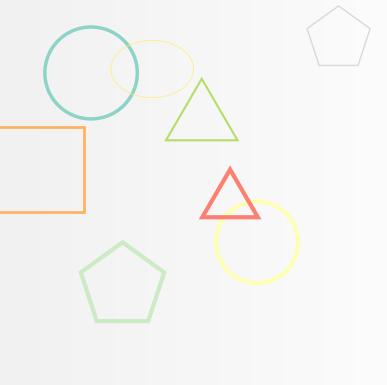[{"shape": "circle", "thickness": 2.5, "radius": 0.6, "center": [0.235, 0.811]}, {"shape": "circle", "thickness": 3, "radius": 0.53, "center": [0.663, 0.371]}, {"shape": "triangle", "thickness": 3, "radius": 0.41, "center": [0.594, 0.477]}, {"shape": "square", "thickness": 2, "radius": 0.55, "center": [0.107, 0.56]}, {"shape": "triangle", "thickness": 1.5, "radius": 0.53, "center": [0.521, 0.689]}, {"shape": "pentagon", "thickness": 1, "radius": 0.43, "center": [0.874, 0.899]}, {"shape": "pentagon", "thickness": 3, "radius": 0.57, "center": [0.316, 0.257]}, {"shape": "oval", "thickness": 0.5, "radius": 0.53, "center": [0.393, 0.821]}]